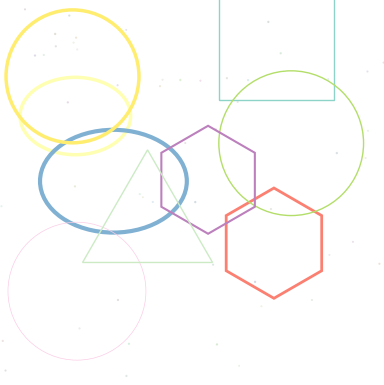[{"shape": "square", "thickness": 1, "radius": 0.75, "center": [0.718, 0.891]}, {"shape": "oval", "thickness": 2.5, "radius": 0.72, "center": [0.196, 0.699]}, {"shape": "hexagon", "thickness": 2, "radius": 0.72, "center": [0.712, 0.368]}, {"shape": "oval", "thickness": 3, "radius": 0.95, "center": [0.295, 0.529]}, {"shape": "circle", "thickness": 1, "radius": 0.94, "center": [0.756, 0.628]}, {"shape": "circle", "thickness": 0.5, "radius": 0.9, "center": [0.2, 0.244]}, {"shape": "hexagon", "thickness": 1.5, "radius": 0.7, "center": [0.541, 0.533]}, {"shape": "triangle", "thickness": 1, "radius": 0.97, "center": [0.383, 0.416]}, {"shape": "circle", "thickness": 2.5, "radius": 0.86, "center": [0.188, 0.802]}]